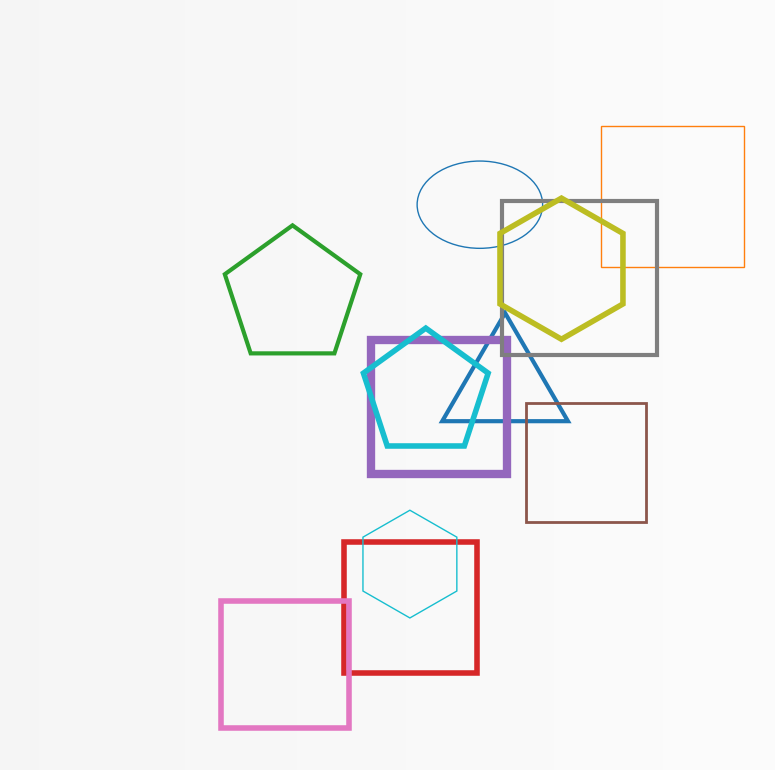[{"shape": "triangle", "thickness": 1.5, "radius": 0.47, "center": [0.652, 0.5]}, {"shape": "oval", "thickness": 0.5, "radius": 0.4, "center": [0.619, 0.734]}, {"shape": "square", "thickness": 0.5, "radius": 0.46, "center": [0.867, 0.745]}, {"shape": "pentagon", "thickness": 1.5, "radius": 0.46, "center": [0.377, 0.615]}, {"shape": "square", "thickness": 2, "radius": 0.43, "center": [0.53, 0.211]}, {"shape": "square", "thickness": 3, "radius": 0.44, "center": [0.567, 0.472]}, {"shape": "square", "thickness": 1, "radius": 0.39, "center": [0.756, 0.399]}, {"shape": "square", "thickness": 2, "radius": 0.41, "center": [0.368, 0.138]}, {"shape": "square", "thickness": 1.5, "radius": 0.5, "center": [0.747, 0.639]}, {"shape": "hexagon", "thickness": 2, "radius": 0.46, "center": [0.724, 0.651]}, {"shape": "hexagon", "thickness": 0.5, "radius": 0.35, "center": [0.529, 0.267]}, {"shape": "pentagon", "thickness": 2, "radius": 0.42, "center": [0.549, 0.489]}]